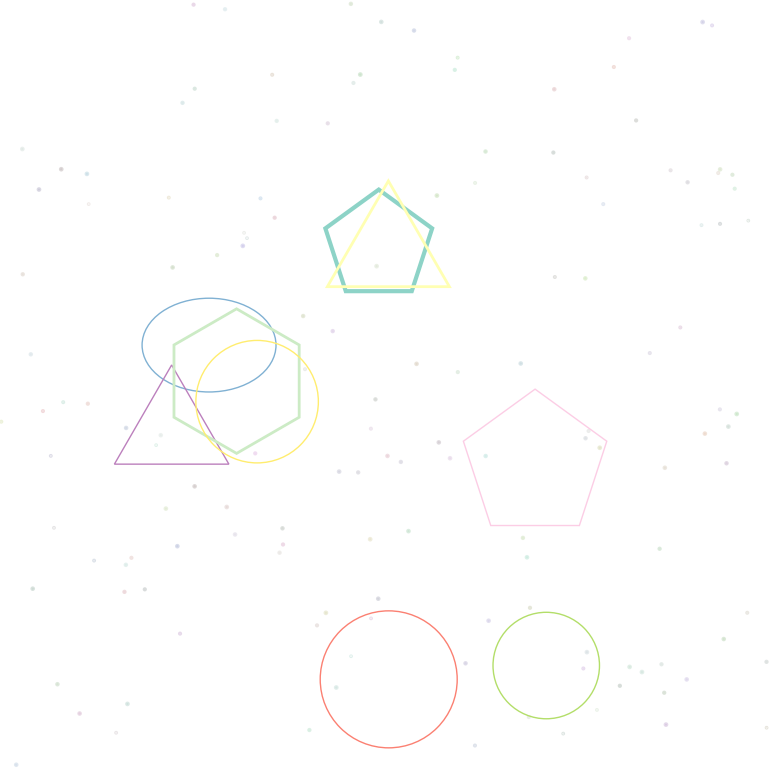[{"shape": "pentagon", "thickness": 1.5, "radius": 0.36, "center": [0.492, 0.681]}, {"shape": "triangle", "thickness": 1, "radius": 0.46, "center": [0.504, 0.673]}, {"shape": "circle", "thickness": 0.5, "radius": 0.44, "center": [0.505, 0.118]}, {"shape": "oval", "thickness": 0.5, "radius": 0.43, "center": [0.271, 0.552]}, {"shape": "circle", "thickness": 0.5, "radius": 0.35, "center": [0.709, 0.136]}, {"shape": "pentagon", "thickness": 0.5, "radius": 0.49, "center": [0.695, 0.397]}, {"shape": "triangle", "thickness": 0.5, "radius": 0.43, "center": [0.223, 0.44]}, {"shape": "hexagon", "thickness": 1, "radius": 0.47, "center": [0.307, 0.505]}, {"shape": "circle", "thickness": 0.5, "radius": 0.4, "center": [0.334, 0.478]}]